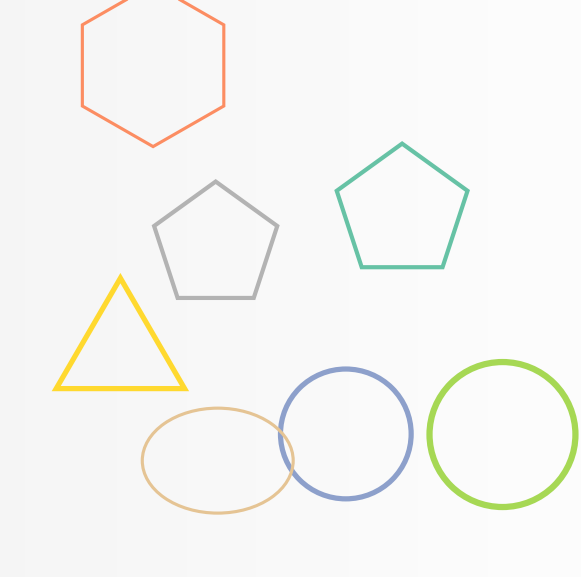[{"shape": "pentagon", "thickness": 2, "radius": 0.59, "center": [0.692, 0.632]}, {"shape": "hexagon", "thickness": 1.5, "radius": 0.7, "center": [0.263, 0.886]}, {"shape": "circle", "thickness": 2.5, "radius": 0.56, "center": [0.595, 0.248]}, {"shape": "circle", "thickness": 3, "radius": 0.63, "center": [0.864, 0.247]}, {"shape": "triangle", "thickness": 2.5, "radius": 0.64, "center": [0.207, 0.39]}, {"shape": "oval", "thickness": 1.5, "radius": 0.65, "center": [0.375, 0.202]}, {"shape": "pentagon", "thickness": 2, "radius": 0.56, "center": [0.371, 0.573]}]